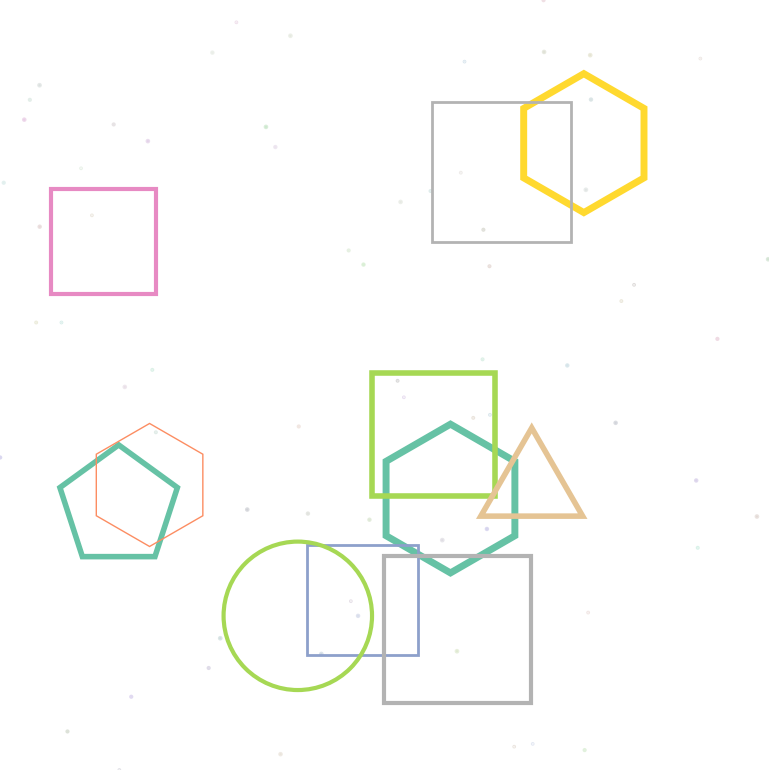[{"shape": "hexagon", "thickness": 2.5, "radius": 0.48, "center": [0.585, 0.353]}, {"shape": "pentagon", "thickness": 2, "radius": 0.4, "center": [0.154, 0.342]}, {"shape": "hexagon", "thickness": 0.5, "radius": 0.4, "center": [0.194, 0.37]}, {"shape": "square", "thickness": 1, "radius": 0.36, "center": [0.471, 0.221]}, {"shape": "square", "thickness": 1.5, "radius": 0.34, "center": [0.135, 0.686]}, {"shape": "circle", "thickness": 1.5, "radius": 0.48, "center": [0.387, 0.2]}, {"shape": "square", "thickness": 2, "radius": 0.4, "center": [0.563, 0.436]}, {"shape": "hexagon", "thickness": 2.5, "radius": 0.45, "center": [0.758, 0.814]}, {"shape": "triangle", "thickness": 2, "radius": 0.38, "center": [0.691, 0.368]}, {"shape": "square", "thickness": 1, "radius": 0.45, "center": [0.651, 0.777]}, {"shape": "square", "thickness": 1.5, "radius": 0.48, "center": [0.594, 0.182]}]